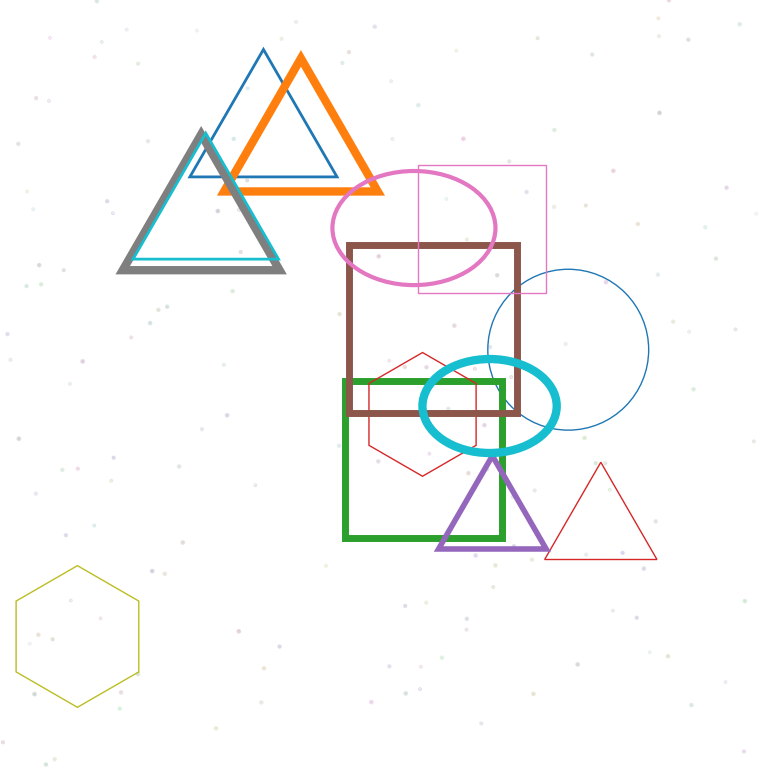[{"shape": "circle", "thickness": 0.5, "radius": 0.52, "center": [0.738, 0.546]}, {"shape": "triangle", "thickness": 1, "radius": 0.55, "center": [0.342, 0.825]}, {"shape": "triangle", "thickness": 3, "radius": 0.58, "center": [0.391, 0.809]}, {"shape": "square", "thickness": 2.5, "radius": 0.51, "center": [0.55, 0.403]}, {"shape": "triangle", "thickness": 0.5, "radius": 0.42, "center": [0.78, 0.315]}, {"shape": "hexagon", "thickness": 0.5, "radius": 0.4, "center": [0.549, 0.462]}, {"shape": "triangle", "thickness": 2, "radius": 0.4, "center": [0.639, 0.327]}, {"shape": "square", "thickness": 2.5, "radius": 0.55, "center": [0.562, 0.573]}, {"shape": "oval", "thickness": 1.5, "radius": 0.53, "center": [0.538, 0.704]}, {"shape": "square", "thickness": 0.5, "radius": 0.41, "center": [0.626, 0.702]}, {"shape": "triangle", "thickness": 3, "radius": 0.59, "center": [0.261, 0.708]}, {"shape": "hexagon", "thickness": 0.5, "radius": 0.46, "center": [0.101, 0.173]}, {"shape": "oval", "thickness": 3, "radius": 0.44, "center": [0.636, 0.473]}, {"shape": "triangle", "thickness": 1, "radius": 0.55, "center": [0.267, 0.718]}]